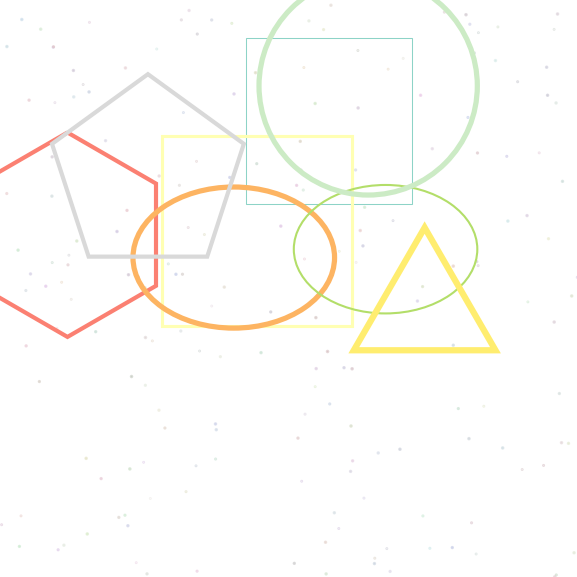[{"shape": "square", "thickness": 0.5, "radius": 0.72, "center": [0.57, 0.79]}, {"shape": "square", "thickness": 1.5, "radius": 0.82, "center": [0.445, 0.6]}, {"shape": "hexagon", "thickness": 2, "radius": 0.88, "center": [0.117, 0.593]}, {"shape": "oval", "thickness": 2.5, "radius": 0.87, "center": [0.405, 0.553]}, {"shape": "oval", "thickness": 1, "radius": 0.79, "center": [0.668, 0.568]}, {"shape": "pentagon", "thickness": 2, "radius": 0.87, "center": [0.256, 0.696]}, {"shape": "circle", "thickness": 2.5, "radius": 0.95, "center": [0.638, 0.85]}, {"shape": "triangle", "thickness": 3, "radius": 0.71, "center": [0.735, 0.463]}]